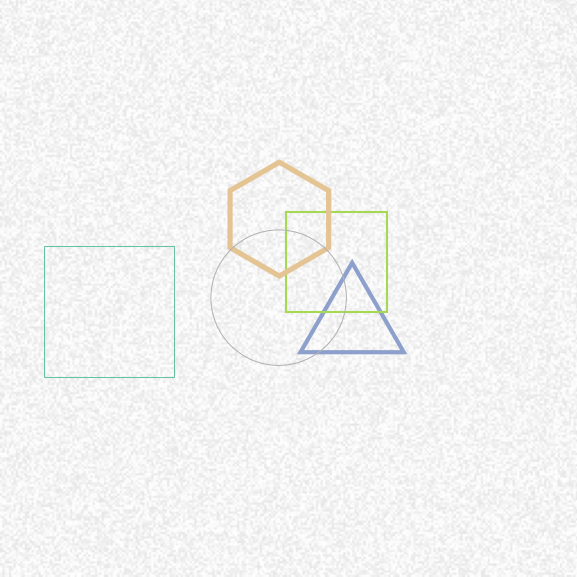[{"shape": "square", "thickness": 0.5, "radius": 0.56, "center": [0.189, 0.46]}, {"shape": "triangle", "thickness": 2, "radius": 0.52, "center": [0.61, 0.441]}, {"shape": "square", "thickness": 1, "radius": 0.43, "center": [0.583, 0.546]}, {"shape": "hexagon", "thickness": 2.5, "radius": 0.49, "center": [0.484, 0.62]}, {"shape": "circle", "thickness": 0.5, "radius": 0.59, "center": [0.482, 0.484]}]